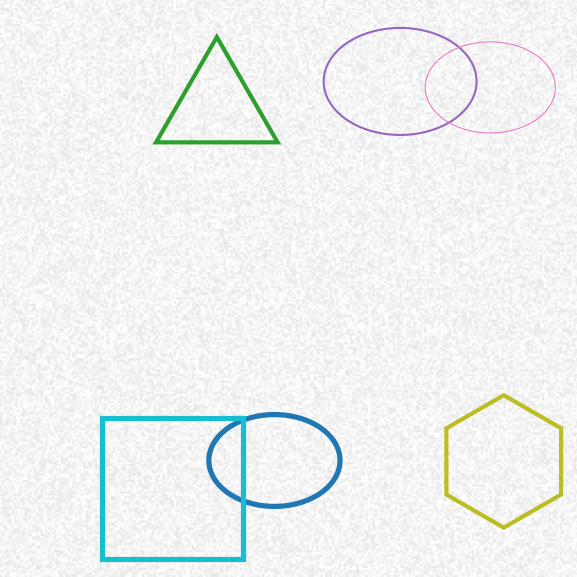[{"shape": "oval", "thickness": 2.5, "radius": 0.57, "center": [0.475, 0.202]}, {"shape": "triangle", "thickness": 2, "radius": 0.61, "center": [0.375, 0.813]}, {"shape": "oval", "thickness": 1, "radius": 0.66, "center": [0.693, 0.858]}, {"shape": "oval", "thickness": 0.5, "radius": 0.56, "center": [0.849, 0.848]}, {"shape": "hexagon", "thickness": 2, "radius": 0.57, "center": [0.872, 0.2]}, {"shape": "square", "thickness": 2.5, "radius": 0.61, "center": [0.298, 0.153]}]